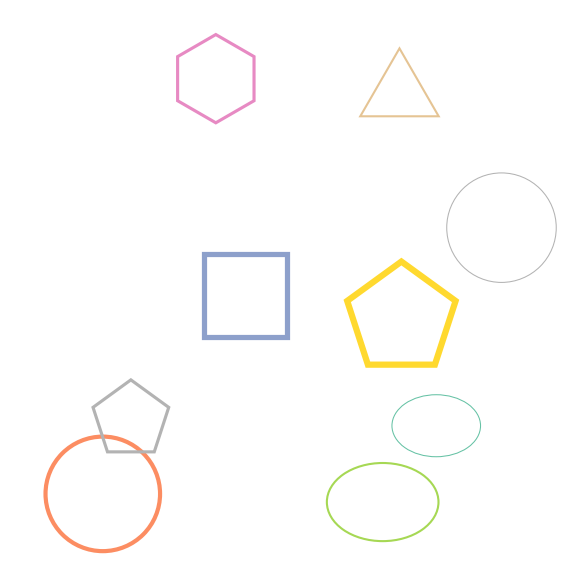[{"shape": "oval", "thickness": 0.5, "radius": 0.38, "center": [0.755, 0.262]}, {"shape": "circle", "thickness": 2, "radius": 0.5, "center": [0.178, 0.144]}, {"shape": "square", "thickness": 2.5, "radius": 0.36, "center": [0.425, 0.488]}, {"shape": "hexagon", "thickness": 1.5, "radius": 0.38, "center": [0.374, 0.863]}, {"shape": "oval", "thickness": 1, "radius": 0.48, "center": [0.663, 0.13]}, {"shape": "pentagon", "thickness": 3, "radius": 0.49, "center": [0.695, 0.448]}, {"shape": "triangle", "thickness": 1, "radius": 0.39, "center": [0.692, 0.837]}, {"shape": "pentagon", "thickness": 1.5, "radius": 0.34, "center": [0.227, 0.272]}, {"shape": "circle", "thickness": 0.5, "radius": 0.47, "center": [0.868, 0.605]}]